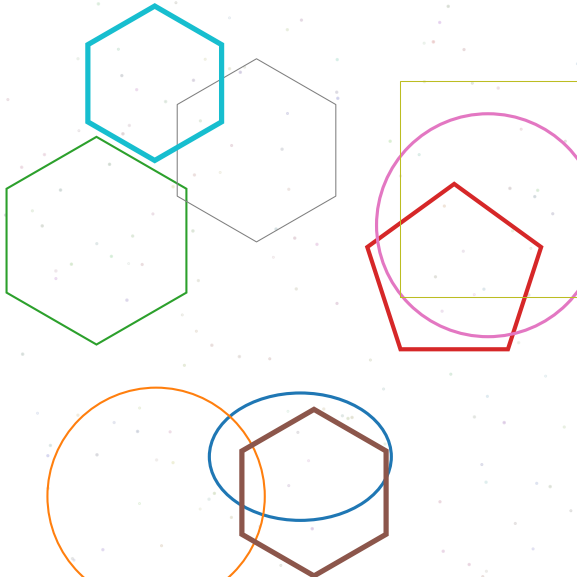[{"shape": "oval", "thickness": 1.5, "radius": 0.79, "center": [0.52, 0.208]}, {"shape": "circle", "thickness": 1, "radius": 0.94, "center": [0.27, 0.14]}, {"shape": "hexagon", "thickness": 1, "radius": 0.9, "center": [0.167, 0.582]}, {"shape": "pentagon", "thickness": 2, "radius": 0.79, "center": [0.787, 0.522]}, {"shape": "hexagon", "thickness": 2.5, "radius": 0.72, "center": [0.544, 0.146]}, {"shape": "circle", "thickness": 1.5, "radius": 0.97, "center": [0.845, 0.609]}, {"shape": "hexagon", "thickness": 0.5, "radius": 0.79, "center": [0.444, 0.739]}, {"shape": "square", "thickness": 0.5, "radius": 0.93, "center": [0.88, 0.672]}, {"shape": "hexagon", "thickness": 2.5, "radius": 0.67, "center": [0.268, 0.855]}]